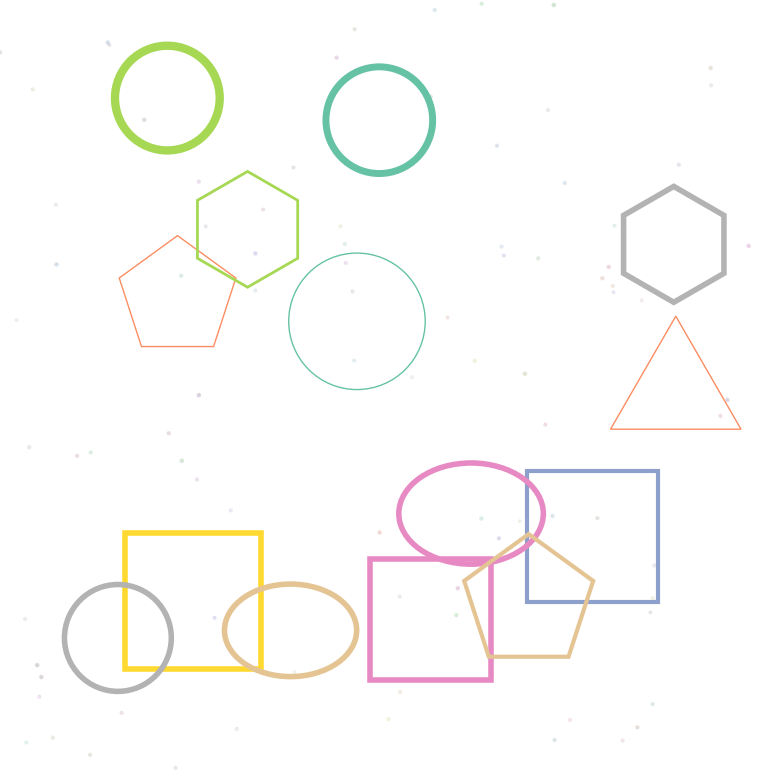[{"shape": "circle", "thickness": 0.5, "radius": 0.44, "center": [0.464, 0.583]}, {"shape": "circle", "thickness": 2.5, "radius": 0.35, "center": [0.493, 0.844]}, {"shape": "triangle", "thickness": 0.5, "radius": 0.49, "center": [0.878, 0.491]}, {"shape": "pentagon", "thickness": 0.5, "radius": 0.4, "center": [0.231, 0.614]}, {"shape": "square", "thickness": 1.5, "radius": 0.43, "center": [0.77, 0.304]}, {"shape": "oval", "thickness": 2, "radius": 0.47, "center": [0.612, 0.333]}, {"shape": "square", "thickness": 2, "radius": 0.39, "center": [0.559, 0.196]}, {"shape": "circle", "thickness": 3, "radius": 0.34, "center": [0.217, 0.873]}, {"shape": "hexagon", "thickness": 1, "radius": 0.38, "center": [0.322, 0.702]}, {"shape": "square", "thickness": 2, "radius": 0.44, "center": [0.25, 0.22]}, {"shape": "oval", "thickness": 2, "radius": 0.43, "center": [0.377, 0.181]}, {"shape": "pentagon", "thickness": 1.5, "radius": 0.44, "center": [0.687, 0.218]}, {"shape": "hexagon", "thickness": 2, "radius": 0.38, "center": [0.875, 0.683]}, {"shape": "circle", "thickness": 2, "radius": 0.35, "center": [0.153, 0.172]}]